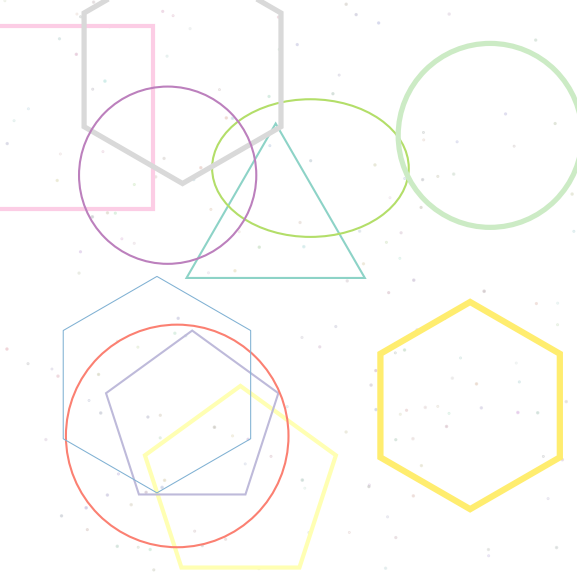[{"shape": "triangle", "thickness": 1, "radius": 0.89, "center": [0.477, 0.607]}, {"shape": "pentagon", "thickness": 2, "radius": 0.87, "center": [0.416, 0.157]}, {"shape": "pentagon", "thickness": 1, "radius": 0.78, "center": [0.333, 0.27]}, {"shape": "circle", "thickness": 1, "radius": 0.96, "center": [0.307, 0.244]}, {"shape": "hexagon", "thickness": 0.5, "radius": 0.94, "center": [0.272, 0.333]}, {"shape": "oval", "thickness": 1, "radius": 0.85, "center": [0.538, 0.708]}, {"shape": "square", "thickness": 2, "radius": 0.8, "center": [0.106, 0.796]}, {"shape": "hexagon", "thickness": 2.5, "radius": 0.98, "center": [0.316, 0.878]}, {"shape": "circle", "thickness": 1, "radius": 0.77, "center": [0.29, 0.696]}, {"shape": "circle", "thickness": 2.5, "radius": 0.8, "center": [0.849, 0.765]}, {"shape": "hexagon", "thickness": 3, "radius": 0.9, "center": [0.814, 0.297]}]